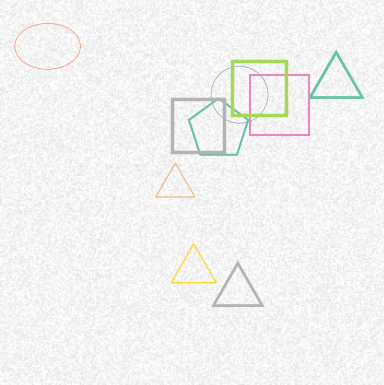[{"shape": "pentagon", "thickness": 1.5, "radius": 0.4, "center": [0.568, 0.663]}, {"shape": "triangle", "thickness": 2, "radius": 0.39, "center": [0.873, 0.786]}, {"shape": "oval", "thickness": 0.5, "radius": 0.43, "center": [0.124, 0.88]}, {"shape": "circle", "thickness": 0.5, "radius": 0.37, "center": [0.622, 0.754]}, {"shape": "square", "thickness": 1.5, "radius": 0.38, "center": [0.727, 0.727]}, {"shape": "square", "thickness": 2.5, "radius": 0.35, "center": [0.672, 0.772]}, {"shape": "triangle", "thickness": 1, "radius": 0.34, "center": [0.503, 0.299]}, {"shape": "triangle", "thickness": 1, "radius": 0.29, "center": [0.455, 0.518]}, {"shape": "triangle", "thickness": 2, "radius": 0.37, "center": [0.618, 0.243]}, {"shape": "square", "thickness": 2.5, "radius": 0.34, "center": [0.515, 0.674]}]